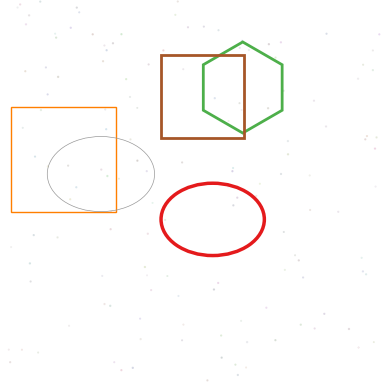[{"shape": "oval", "thickness": 2.5, "radius": 0.67, "center": [0.552, 0.43]}, {"shape": "hexagon", "thickness": 2, "radius": 0.59, "center": [0.63, 0.773]}, {"shape": "square", "thickness": 1, "radius": 0.68, "center": [0.165, 0.586]}, {"shape": "square", "thickness": 2, "radius": 0.54, "center": [0.526, 0.749]}, {"shape": "oval", "thickness": 0.5, "radius": 0.7, "center": [0.262, 0.548]}]